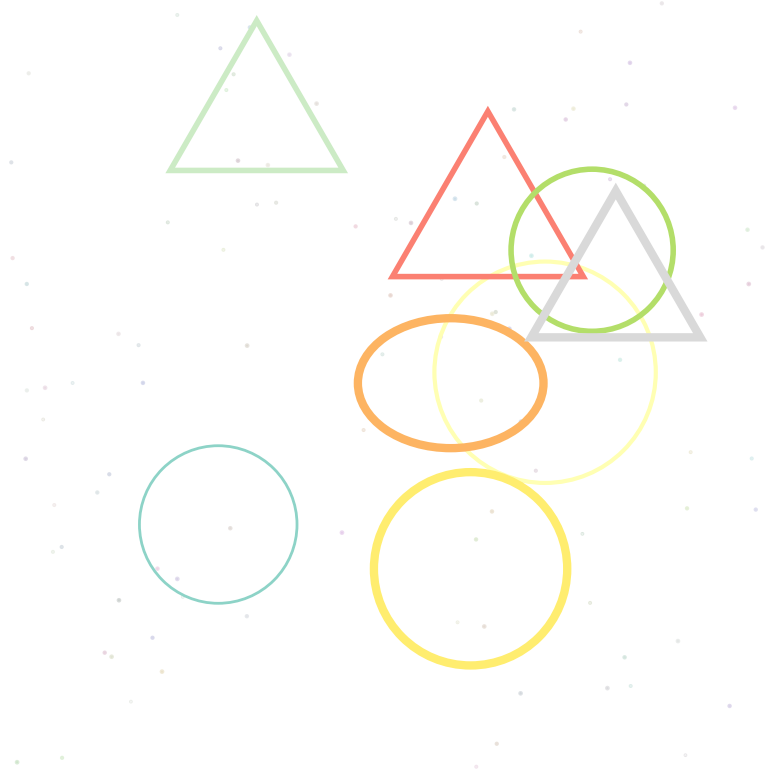[{"shape": "circle", "thickness": 1, "radius": 0.51, "center": [0.283, 0.319]}, {"shape": "circle", "thickness": 1.5, "radius": 0.72, "center": [0.708, 0.517]}, {"shape": "triangle", "thickness": 2, "radius": 0.72, "center": [0.634, 0.712]}, {"shape": "oval", "thickness": 3, "radius": 0.6, "center": [0.585, 0.502]}, {"shape": "circle", "thickness": 2, "radius": 0.53, "center": [0.769, 0.675]}, {"shape": "triangle", "thickness": 3, "radius": 0.63, "center": [0.8, 0.625]}, {"shape": "triangle", "thickness": 2, "radius": 0.65, "center": [0.333, 0.844]}, {"shape": "circle", "thickness": 3, "radius": 0.63, "center": [0.611, 0.261]}]